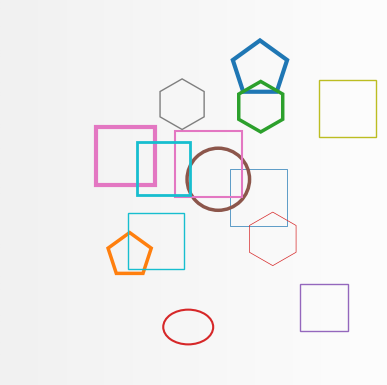[{"shape": "pentagon", "thickness": 3, "radius": 0.37, "center": [0.671, 0.821]}, {"shape": "square", "thickness": 0.5, "radius": 0.37, "center": [0.667, 0.487]}, {"shape": "pentagon", "thickness": 2.5, "radius": 0.29, "center": [0.335, 0.337]}, {"shape": "hexagon", "thickness": 2.5, "radius": 0.33, "center": [0.673, 0.723]}, {"shape": "oval", "thickness": 1.5, "radius": 0.32, "center": [0.486, 0.151]}, {"shape": "hexagon", "thickness": 0.5, "radius": 0.35, "center": [0.704, 0.38]}, {"shape": "square", "thickness": 1, "radius": 0.31, "center": [0.836, 0.201]}, {"shape": "circle", "thickness": 2.5, "radius": 0.4, "center": [0.563, 0.534]}, {"shape": "square", "thickness": 3, "radius": 0.38, "center": [0.323, 0.595]}, {"shape": "square", "thickness": 1.5, "radius": 0.43, "center": [0.538, 0.574]}, {"shape": "hexagon", "thickness": 1, "radius": 0.33, "center": [0.47, 0.729]}, {"shape": "square", "thickness": 1, "radius": 0.37, "center": [0.897, 0.717]}, {"shape": "square", "thickness": 2, "radius": 0.34, "center": [0.421, 0.562]}, {"shape": "square", "thickness": 1, "radius": 0.36, "center": [0.402, 0.373]}]